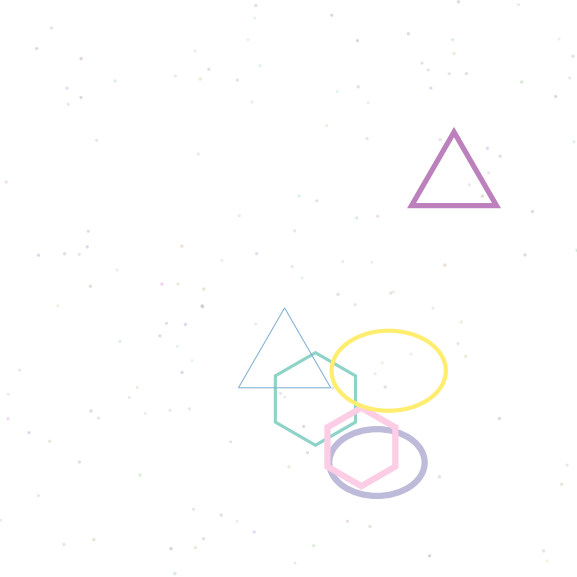[{"shape": "hexagon", "thickness": 1.5, "radius": 0.4, "center": [0.546, 0.308]}, {"shape": "oval", "thickness": 3, "radius": 0.41, "center": [0.653, 0.198]}, {"shape": "triangle", "thickness": 0.5, "radius": 0.46, "center": [0.493, 0.374]}, {"shape": "hexagon", "thickness": 3, "radius": 0.34, "center": [0.626, 0.225]}, {"shape": "triangle", "thickness": 2.5, "radius": 0.42, "center": [0.786, 0.686]}, {"shape": "oval", "thickness": 2, "radius": 0.49, "center": [0.673, 0.357]}]